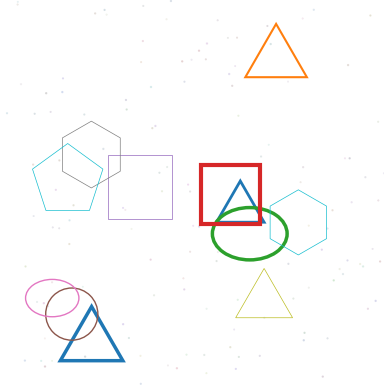[{"shape": "triangle", "thickness": 2.5, "radius": 0.47, "center": [0.238, 0.11]}, {"shape": "triangle", "thickness": 2, "radius": 0.36, "center": [0.624, 0.459]}, {"shape": "triangle", "thickness": 1.5, "radius": 0.46, "center": [0.717, 0.846]}, {"shape": "oval", "thickness": 2.5, "radius": 0.49, "center": [0.649, 0.393]}, {"shape": "square", "thickness": 3, "radius": 0.38, "center": [0.598, 0.495]}, {"shape": "square", "thickness": 0.5, "radius": 0.42, "center": [0.364, 0.513]}, {"shape": "circle", "thickness": 1, "radius": 0.34, "center": [0.186, 0.184]}, {"shape": "oval", "thickness": 1, "radius": 0.35, "center": [0.136, 0.226]}, {"shape": "hexagon", "thickness": 0.5, "radius": 0.43, "center": [0.237, 0.599]}, {"shape": "triangle", "thickness": 0.5, "radius": 0.43, "center": [0.686, 0.217]}, {"shape": "pentagon", "thickness": 0.5, "radius": 0.48, "center": [0.176, 0.531]}, {"shape": "hexagon", "thickness": 0.5, "radius": 0.42, "center": [0.775, 0.422]}]